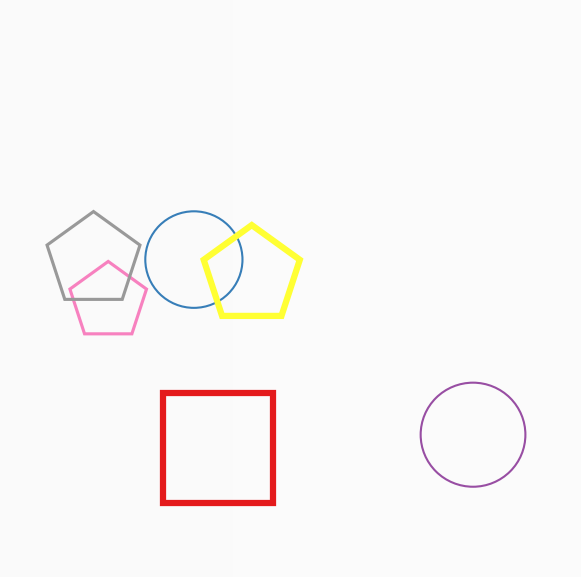[{"shape": "square", "thickness": 3, "radius": 0.47, "center": [0.375, 0.223]}, {"shape": "circle", "thickness": 1, "radius": 0.42, "center": [0.334, 0.55]}, {"shape": "circle", "thickness": 1, "radius": 0.45, "center": [0.814, 0.246]}, {"shape": "pentagon", "thickness": 3, "radius": 0.43, "center": [0.433, 0.522]}, {"shape": "pentagon", "thickness": 1.5, "radius": 0.35, "center": [0.186, 0.477]}, {"shape": "pentagon", "thickness": 1.5, "radius": 0.42, "center": [0.161, 0.549]}]